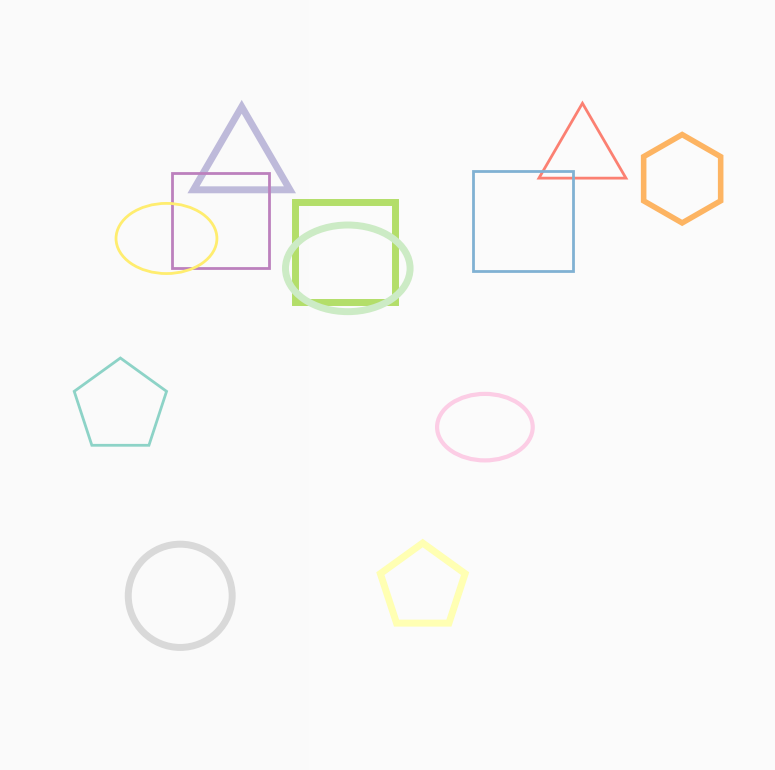[{"shape": "pentagon", "thickness": 1, "radius": 0.31, "center": [0.155, 0.472]}, {"shape": "pentagon", "thickness": 2.5, "radius": 0.29, "center": [0.545, 0.237]}, {"shape": "triangle", "thickness": 2.5, "radius": 0.36, "center": [0.312, 0.789]}, {"shape": "triangle", "thickness": 1, "radius": 0.32, "center": [0.752, 0.801]}, {"shape": "square", "thickness": 1, "radius": 0.32, "center": [0.675, 0.714]}, {"shape": "hexagon", "thickness": 2, "radius": 0.29, "center": [0.88, 0.768]}, {"shape": "square", "thickness": 2.5, "radius": 0.32, "center": [0.445, 0.672]}, {"shape": "oval", "thickness": 1.5, "radius": 0.31, "center": [0.626, 0.445]}, {"shape": "circle", "thickness": 2.5, "radius": 0.34, "center": [0.233, 0.226]}, {"shape": "square", "thickness": 1, "radius": 0.31, "center": [0.284, 0.714]}, {"shape": "oval", "thickness": 2.5, "radius": 0.4, "center": [0.449, 0.652]}, {"shape": "oval", "thickness": 1, "radius": 0.33, "center": [0.215, 0.69]}]